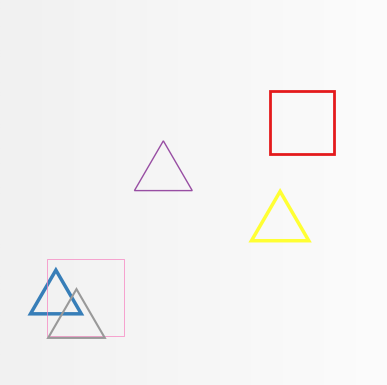[{"shape": "square", "thickness": 2, "radius": 0.41, "center": [0.779, 0.682]}, {"shape": "triangle", "thickness": 2.5, "radius": 0.38, "center": [0.144, 0.223]}, {"shape": "triangle", "thickness": 1, "radius": 0.43, "center": [0.422, 0.548]}, {"shape": "triangle", "thickness": 2.5, "radius": 0.43, "center": [0.723, 0.417]}, {"shape": "square", "thickness": 0.5, "radius": 0.5, "center": [0.221, 0.228]}, {"shape": "triangle", "thickness": 1.5, "radius": 0.42, "center": [0.197, 0.165]}]